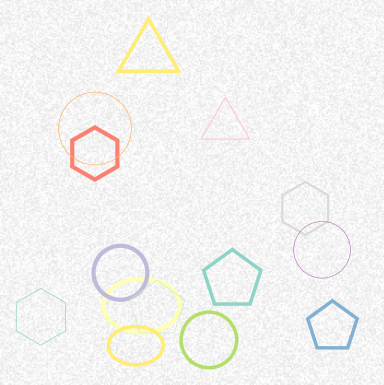[{"shape": "pentagon", "thickness": 2.5, "radius": 0.39, "center": [0.603, 0.274]}, {"shape": "hexagon", "thickness": 0.5, "radius": 0.37, "center": [0.106, 0.177]}, {"shape": "oval", "thickness": 3, "radius": 0.5, "center": [0.368, 0.206]}, {"shape": "circle", "thickness": 3, "radius": 0.35, "center": [0.313, 0.292]}, {"shape": "hexagon", "thickness": 3, "radius": 0.34, "center": [0.246, 0.601]}, {"shape": "pentagon", "thickness": 2.5, "radius": 0.34, "center": [0.864, 0.151]}, {"shape": "circle", "thickness": 0.5, "radius": 0.47, "center": [0.247, 0.666]}, {"shape": "circle", "thickness": 2.5, "radius": 0.36, "center": [0.543, 0.117]}, {"shape": "triangle", "thickness": 1, "radius": 0.36, "center": [0.585, 0.675]}, {"shape": "hexagon", "thickness": 1.5, "radius": 0.34, "center": [0.793, 0.459]}, {"shape": "circle", "thickness": 0.5, "radius": 0.37, "center": [0.837, 0.351]}, {"shape": "pentagon", "thickness": 0.5, "radius": 0.38, "center": [0.408, 0.197]}, {"shape": "triangle", "thickness": 2.5, "radius": 0.45, "center": [0.386, 0.86]}, {"shape": "oval", "thickness": 2.5, "radius": 0.36, "center": [0.353, 0.102]}]